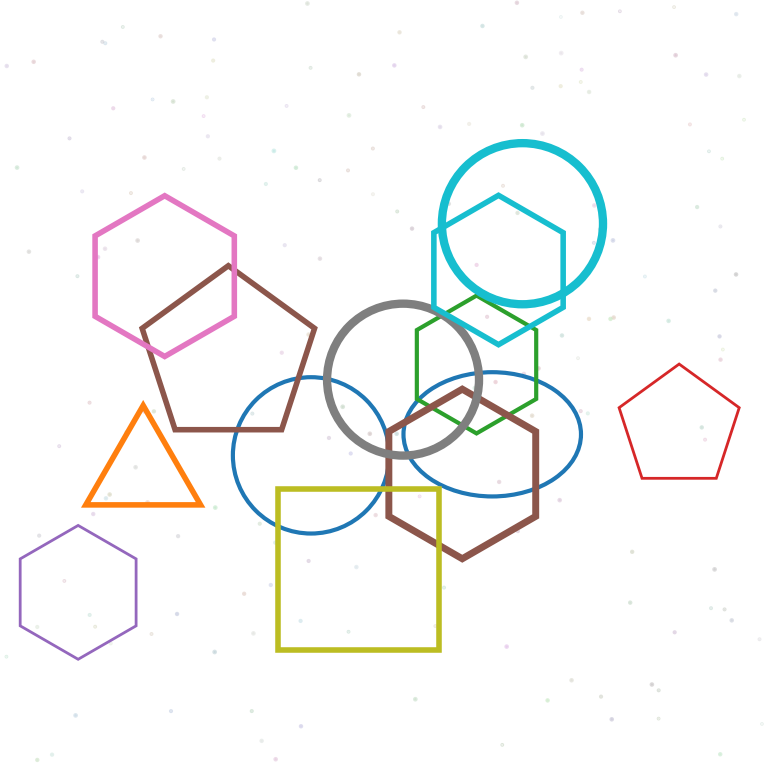[{"shape": "circle", "thickness": 1.5, "radius": 0.51, "center": [0.404, 0.409]}, {"shape": "oval", "thickness": 1.5, "radius": 0.58, "center": [0.639, 0.436]}, {"shape": "triangle", "thickness": 2, "radius": 0.43, "center": [0.186, 0.387]}, {"shape": "hexagon", "thickness": 1.5, "radius": 0.45, "center": [0.619, 0.527]}, {"shape": "pentagon", "thickness": 1, "radius": 0.41, "center": [0.882, 0.445]}, {"shape": "hexagon", "thickness": 1, "radius": 0.43, "center": [0.101, 0.231]}, {"shape": "hexagon", "thickness": 2.5, "radius": 0.55, "center": [0.6, 0.384]}, {"shape": "pentagon", "thickness": 2, "radius": 0.59, "center": [0.297, 0.537]}, {"shape": "hexagon", "thickness": 2, "radius": 0.52, "center": [0.214, 0.641]}, {"shape": "circle", "thickness": 3, "radius": 0.49, "center": [0.523, 0.507]}, {"shape": "square", "thickness": 2, "radius": 0.52, "center": [0.465, 0.26]}, {"shape": "hexagon", "thickness": 2, "radius": 0.48, "center": [0.647, 0.649]}, {"shape": "circle", "thickness": 3, "radius": 0.52, "center": [0.679, 0.709]}]